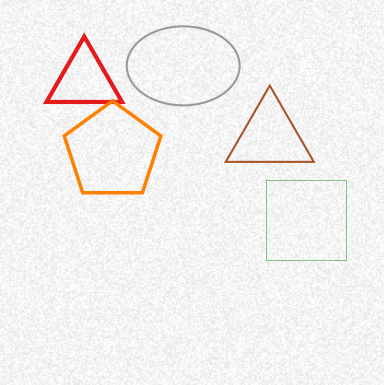[{"shape": "triangle", "thickness": 3, "radius": 0.57, "center": [0.219, 0.792]}, {"shape": "square", "thickness": 0.5, "radius": 0.52, "center": [0.794, 0.429]}, {"shape": "pentagon", "thickness": 2.5, "radius": 0.66, "center": [0.292, 0.606]}, {"shape": "triangle", "thickness": 1.5, "radius": 0.66, "center": [0.701, 0.646]}, {"shape": "oval", "thickness": 1.5, "radius": 0.73, "center": [0.476, 0.829]}]